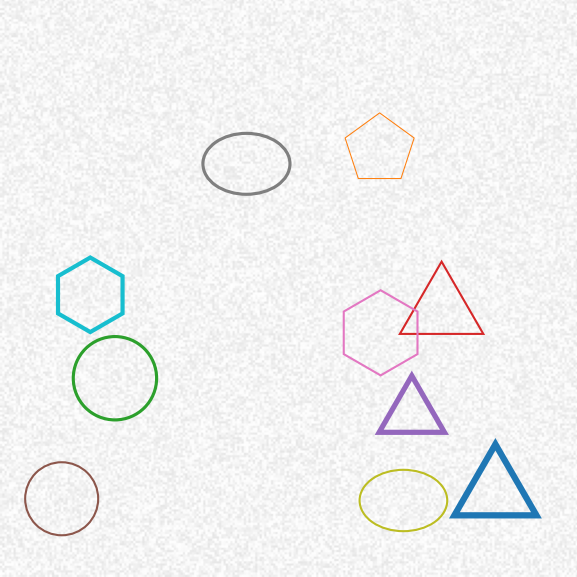[{"shape": "triangle", "thickness": 3, "radius": 0.41, "center": [0.858, 0.148]}, {"shape": "pentagon", "thickness": 0.5, "radius": 0.31, "center": [0.657, 0.741]}, {"shape": "circle", "thickness": 1.5, "radius": 0.36, "center": [0.199, 0.344]}, {"shape": "triangle", "thickness": 1, "radius": 0.42, "center": [0.765, 0.463]}, {"shape": "triangle", "thickness": 2.5, "radius": 0.33, "center": [0.713, 0.283]}, {"shape": "circle", "thickness": 1, "radius": 0.32, "center": [0.107, 0.135]}, {"shape": "hexagon", "thickness": 1, "radius": 0.37, "center": [0.659, 0.423]}, {"shape": "oval", "thickness": 1.5, "radius": 0.38, "center": [0.427, 0.715]}, {"shape": "oval", "thickness": 1, "radius": 0.38, "center": [0.699, 0.132]}, {"shape": "hexagon", "thickness": 2, "radius": 0.32, "center": [0.156, 0.489]}]